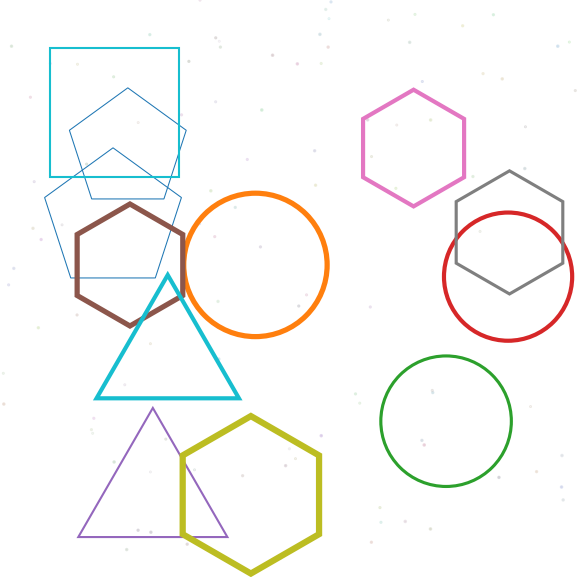[{"shape": "pentagon", "thickness": 0.5, "radius": 0.53, "center": [0.221, 0.741]}, {"shape": "pentagon", "thickness": 0.5, "radius": 0.62, "center": [0.196, 0.619]}, {"shape": "circle", "thickness": 2.5, "radius": 0.62, "center": [0.442, 0.54]}, {"shape": "circle", "thickness": 1.5, "radius": 0.57, "center": [0.772, 0.27]}, {"shape": "circle", "thickness": 2, "radius": 0.55, "center": [0.88, 0.52]}, {"shape": "triangle", "thickness": 1, "radius": 0.75, "center": [0.265, 0.144]}, {"shape": "hexagon", "thickness": 2.5, "radius": 0.53, "center": [0.225, 0.54]}, {"shape": "hexagon", "thickness": 2, "radius": 0.51, "center": [0.716, 0.743]}, {"shape": "hexagon", "thickness": 1.5, "radius": 0.53, "center": [0.882, 0.597]}, {"shape": "hexagon", "thickness": 3, "radius": 0.68, "center": [0.434, 0.142]}, {"shape": "triangle", "thickness": 2, "radius": 0.71, "center": [0.29, 0.381]}, {"shape": "square", "thickness": 1, "radius": 0.56, "center": [0.199, 0.804]}]